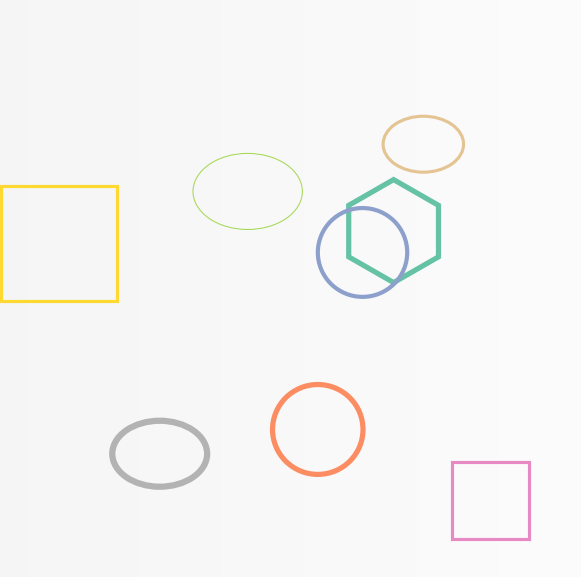[{"shape": "hexagon", "thickness": 2.5, "radius": 0.45, "center": [0.677, 0.599]}, {"shape": "circle", "thickness": 2.5, "radius": 0.39, "center": [0.547, 0.255]}, {"shape": "circle", "thickness": 2, "radius": 0.38, "center": [0.624, 0.562]}, {"shape": "square", "thickness": 1.5, "radius": 0.33, "center": [0.844, 0.133]}, {"shape": "oval", "thickness": 0.5, "radius": 0.47, "center": [0.426, 0.668]}, {"shape": "square", "thickness": 1.5, "radius": 0.5, "center": [0.101, 0.578]}, {"shape": "oval", "thickness": 1.5, "radius": 0.35, "center": [0.728, 0.749]}, {"shape": "oval", "thickness": 3, "radius": 0.41, "center": [0.275, 0.213]}]